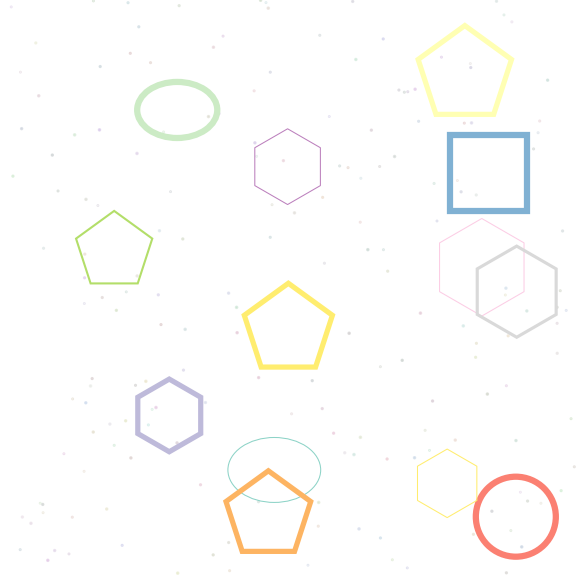[{"shape": "oval", "thickness": 0.5, "radius": 0.4, "center": [0.475, 0.185]}, {"shape": "pentagon", "thickness": 2.5, "radius": 0.42, "center": [0.805, 0.87]}, {"shape": "hexagon", "thickness": 2.5, "radius": 0.31, "center": [0.293, 0.28]}, {"shape": "circle", "thickness": 3, "radius": 0.35, "center": [0.893, 0.104]}, {"shape": "square", "thickness": 3, "radius": 0.33, "center": [0.846, 0.699]}, {"shape": "pentagon", "thickness": 2.5, "radius": 0.39, "center": [0.465, 0.107]}, {"shape": "pentagon", "thickness": 1, "radius": 0.35, "center": [0.198, 0.565]}, {"shape": "hexagon", "thickness": 0.5, "radius": 0.42, "center": [0.834, 0.536]}, {"shape": "hexagon", "thickness": 1.5, "radius": 0.39, "center": [0.895, 0.494]}, {"shape": "hexagon", "thickness": 0.5, "radius": 0.33, "center": [0.498, 0.711]}, {"shape": "oval", "thickness": 3, "radius": 0.35, "center": [0.307, 0.809]}, {"shape": "hexagon", "thickness": 0.5, "radius": 0.3, "center": [0.774, 0.162]}, {"shape": "pentagon", "thickness": 2.5, "radius": 0.4, "center": [0.499, 0.428]}]